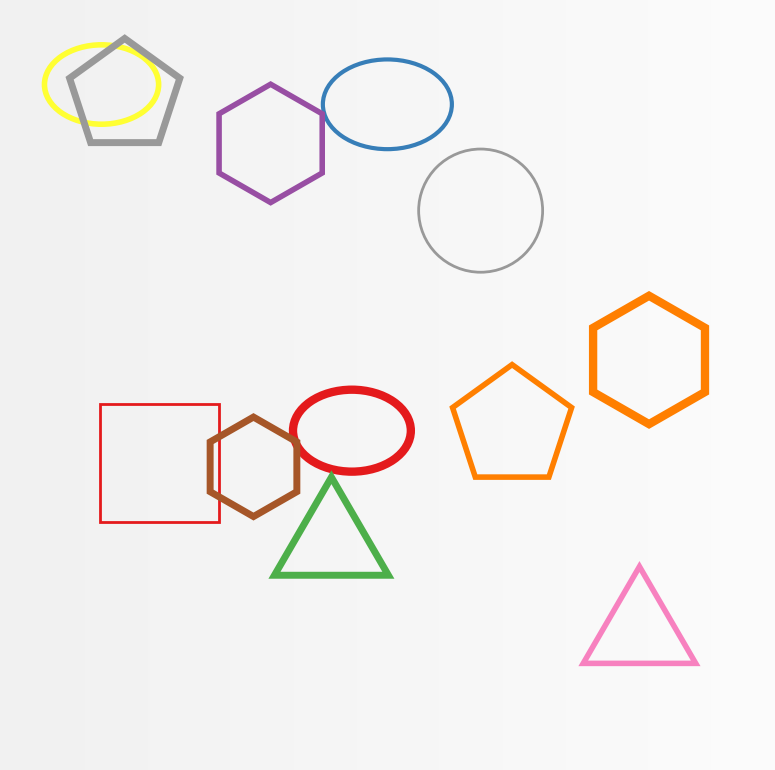[{"shape": "square", "thickness": 1, "radius": 0.38, "center": [0.206, 0.399]}, {"shape": "oval", "thickness": 3, "radius": 0.38, "center": [0.454, 0.441]}, {"shape": "oval", "thickness": 1.5, "radius": 0.42, "center": [0.5, 0.865]}, {"shape": "triangle", "thickness": 2.5, "radius": 0.42, "center": [0.428, 0.295]}, {"shape": "hexagon", "thickness": 2, "radius": 0.38, "center": [0.349, 0.814]}, {"shape": "pentagon", "thickness": 2, "radius": 0.4, "center": [0.661, 0.446]}, {"shape": "hexagon", "thickness": 3, "radius": 0.42, "center": [0.837, 0.533]}, {"shape": "oval", "thickness": 2, "radius": 0.37, "center": [0.131, 0.89]}, {"shape": "hexagon", "thickness": 2.5, "radius": 0.32, "center": [0.327, 0.394]}, {"shape": "triangle", "thickness": 2, "radius": 0.42, "center": [0.825, 0.18]}, {"shape": "pentagon", "thickness": 2.5, "radius": 0.37, "center": [0.161, 0.875]}, {"shape": "circle", "thickness": 1, "radius": 0.4, "center": [0.62, 0.726]}]